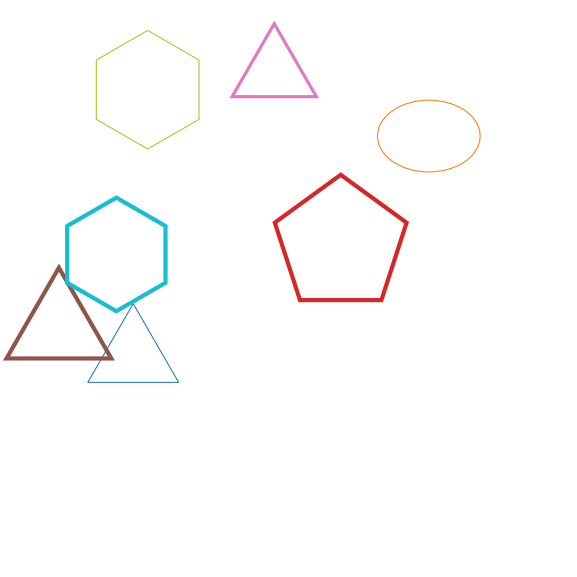[{"shape": "triangle", "thickness": 0.5, "radius": 0.45, "center": [0.231, 0.382]}, {"shape": "oval", "thickness": 0.5, "radius": 0.44, "center": [0.743, 0.764]}, {"shape": "pentagon", "thickness": 2, "radius": 0.6, "center": [0.59, 0.577]}, {"shape": "triangle", "thickness": 2, "radius": 0.52, "center": [0.102, 0.431]}, {"shape": "triangle", "thickness": 1.5, "radius": 0.42, "center": [0.475, 0.874]}, {"shape": "hexagon", "thickness": 0.5, "radius": 0.51, "center": [0.256, 0.844]}, {"shape": "hexagon", "thickness": 2, "radius": 0.49, "center": [0.201, 0.559]}]